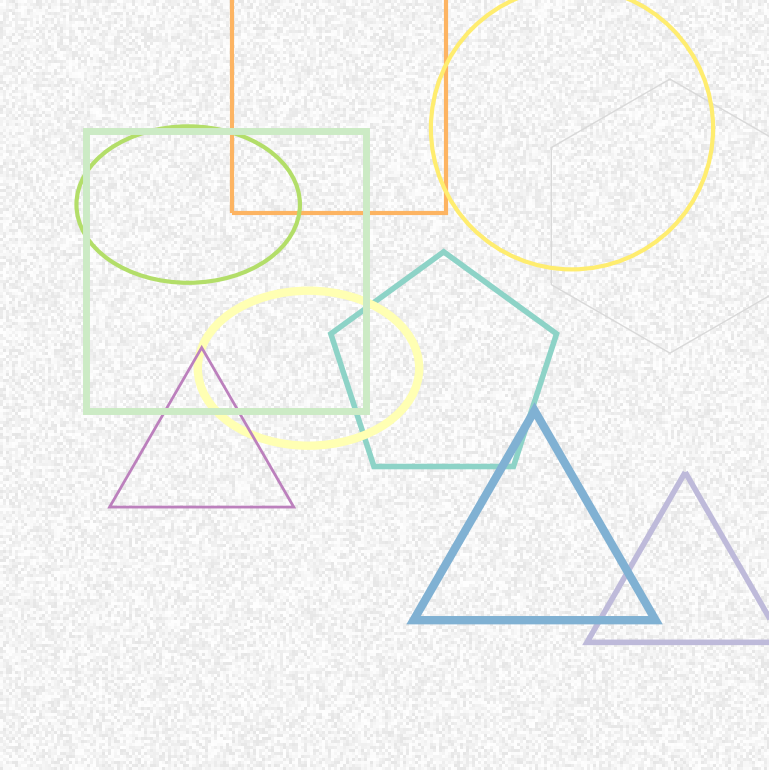[{"shape": "pentagon", "thickness": 2, "radius": 0.77, "center": [0.576, 0.519]}, {"shape": "oval", "thickness": 3, "radius": 0.72, "center": [0.401, 0.522]}, {"shape": "triangle", "thickness": 2, "radius": 0.74, "center": [0.89, 0.239]}, {"shape": "triangle", "thickness": 3, "radius": 0.91, "center": [0.694, 0.285]}, {"shape": "square", "thickness": 1.5, "radius": 0.7, "center": [0.44, 0.863]}, {"shape": "oval", "thickness": 1.5, "radius": 0.73, "center": [0.244, 0.734]}, {"shape": "hexagon", "thickness": 0.5, "radius": 0.89, "center": [0.87, 0.719]}, {"shape": "triangle", "thickness": 1, "radius": 0.69, "center": [0.262, 0.411]}, {"shape": "square", "thickness": 2.5, "radius": 0.91, "center": [0.293, 0.648]}, {"shape": "circle", "thickness": 1.5, "radius": 0.92, "center": [0.743, 0.833]}]